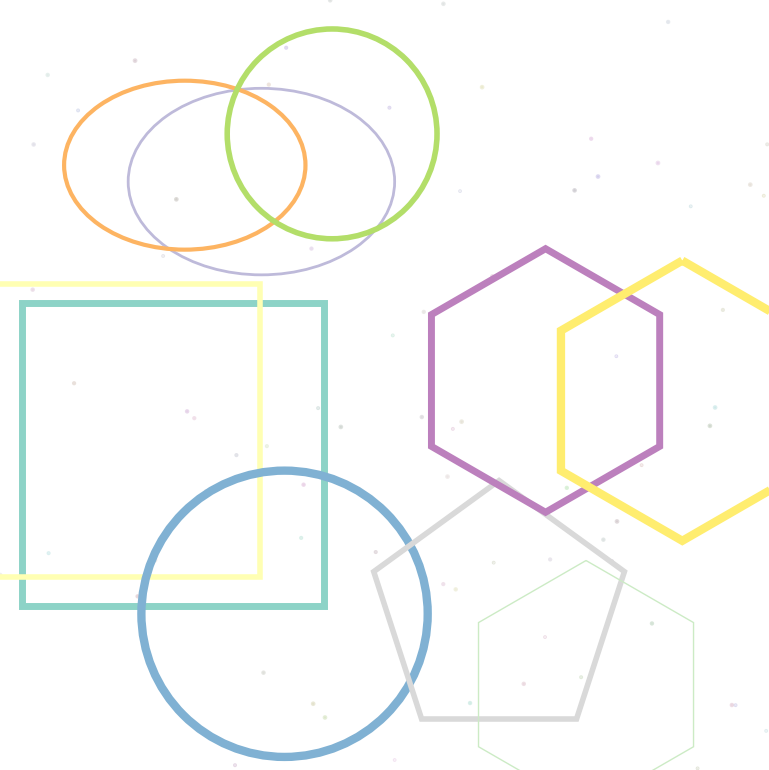[{"shape": "square", "thickness": 2.5, "radius": 0.98, "center": [0.224, 0.41]}, {"shape": "square", "thickness": 2, "radius": 0.95, "center": [0.147, 0.441]}, {"shape": "oval", "thickness": 1, "radius": 0.87, "center": [0.339, 0.764]}, {"shape": "circle", "thickness": 3, "radius": 0.93, "center": [0.37, 0.203]}, {"shape": "oval", "thickness": 1.5, "radius": 0.78, "center": [0.24, 0.785]}, {"shape": "circle", "thickness": 2, "radius": 0.68, "center": [0.431, 0.826]}, {"shape": "pentagon", "thickness": 2, "radius": 0.86, "center": [0.648, 0.205]}, {"shape": "hexagon", "thickness": 2.5, "radius": 0.86, "center": [0.709, 0.506]}, {"shape": "hexagon", "thickness": 0.5, "radius": 0.81, "center": [0.761, 0.111]}, {"shape": "hexagon", "thickness": 3, "radius": 0.91, "center": [0.886, 0.48]}]